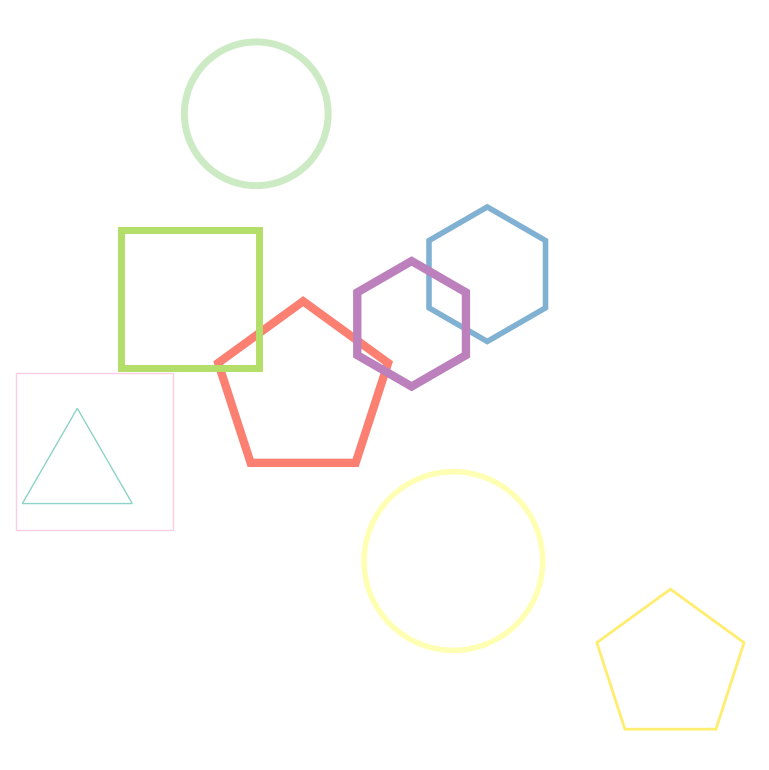[{"shape": "triangle", "thickness": 0.5, "radius": 0.41, "center": [0.1, 0.387]}, {"shape": "circle", "thickness": 2, "radius": 0.58, "center": [0.589, 0.271]}, {"shape": "pentagon", "thickness": 3, "radius": 0.58, "center": [0.394, 0.493]}, {"shape": "hexagon", "thickness": 2, "radius": 0.44, "center": [0.633, 0.644]}, {"shape": "square", "thickness": 2.5, "radius": 0.45, "center": [0.247, 0.612]}, {"shape": "square", "thickness": 0.5, "radius": 0.51, "center": [0.123, 0.414]}, {"shape": "hexagon", "thickness": 3, "radius": 0.41, "center": [0.535, 0.579]}, {"shape": "circle", "thickness": 2.5, "radius": 0.47, "center": [0.333, 0.852]}, {"shape": "pentagon", "thickness": 1, "radius": 0.5, "center": [0.871, 0.134]}]